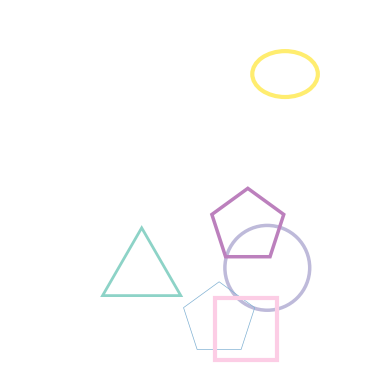[{"shape": "triangle", "thickness": 2, "radius": 0.59, "center": [0.368, 0.291]}, {"shape": "circle", "thickness": 2.5, "radius": 0.55, "center": [0.694, 0.304]}, {"shape": "pentagon", "thickness": 0.5, "radius": 0.49, "center": [0.569, 0.171]}, {"shape": "square", "thickness": 3, "radius": 0.4, "center": [0.639, 0.145]}, {"shape": "pentagon", "thickness": 2.5, "radius": 0.49, "center": [0.644, 0.413]}, {"shape": "oval", "thickness": 3, "radius": 0.43, "center": [0.74, 0.808]}]